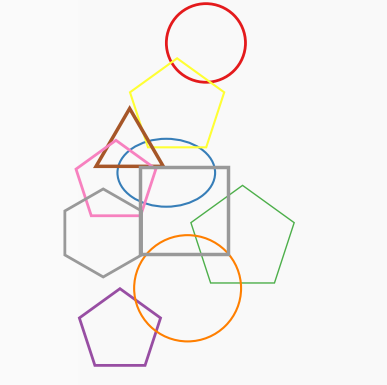[{"shape": "circle", "thickness": 2, "radius": 0.51, "center": [0.531, 0.888]}, {"shape": "oval", "thickness": 1.5, "radius": 0.63, "center": [0.429, 0.551]}, {"shape": "pentagon", "thickness": 1, "radius": 0.7, "center": [0.626, 0.378]}, {"shape": "pentagon", "thickness": 2, "radius": 0.55, "center": [0.31, 0.14]}, {"shape": "circle", "thickness": 1.5, "radius": 0.69, "center": [0.484, 0.251]}, {"shape": "pentagon", "thickness": 1.5, "radius": 0.64, "center": [0.457, 0.721]}, {"shape": "triangle", "thickness": 2.5, "radius": 0.5, "center": [0.335, 0.618]}, {"shape": "pentagon", "thickness": 2, "radius": 0.54, "center": [0.299, 0.527]}, {"shape": "square", "thickness": 2.5, "radius": 0.57, "center": [0.474, 0.454]}, {"shape": "hexagon", "thickness": 2, "radius": 0.57, "center": [0.266, 0.395]}]